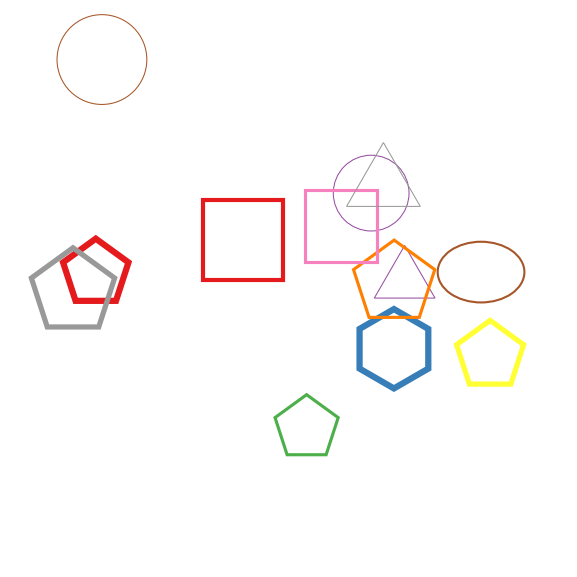[{"shape": "pentagon", "thickness": 3, "radius": 0.3, "center": [0.166, 0.526]}, {"shape": "square", "thickness": 2, "radius": 0.34, "center": [0.421, 0.584]}, {"shape": "hexagon", "thickness": 3, "radius": 0.34, "center": [0.682, 0.395]}, {"shape": "pentagon", "thickness": 1.5, "radius": 0.29, "center": [0.531, 0.258]}, {"shape": "triangle", "thickness": 0.5, "radius": 0.3, "center": [0.701, 0.513]}, {"shape": "circle", "thickness": 0.5, "radius": 0.33, "center": [0.643, 0.665]}, {"shape": "pentagon", "thickness": 1.5, "radius": 0.37, "center": [0.683, 0.509]}, {"shape": "pentagon", "thickness": 2.5, "radius": 0.31, "center": [0.849, 0.383]}, {"shape": "circle", "thickness": 0.5, "radius": 0.39, "center": [0.177, 0.896]}, {"shape": "oval", "thickness": 1, "radius": 0.38, "center": [0.833, 0.528]}, {"shape": "square", "thickness": 1.5, "radius": 0.31, "center": [0.59, 0.608]}, {"shape": "triangle", "thickness": 0.5, "radius": 0.37, "center": [0.664, 0.679]}, {"shape": "pentagon", "thickness": 2.5, "radius": 0.38, "center": [0.126, 0.494]}]